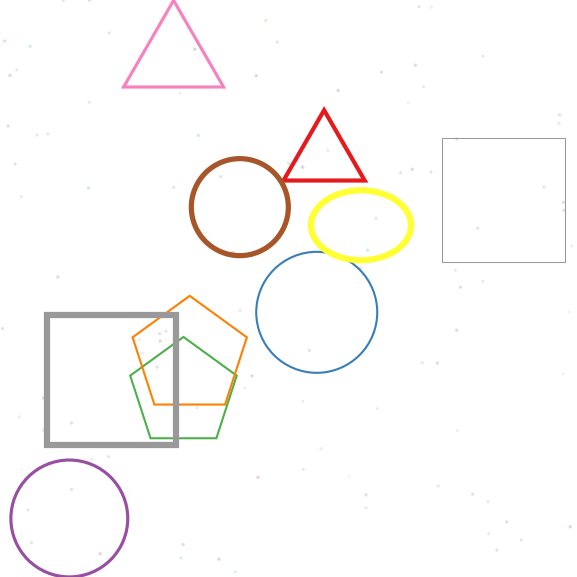[{"shape": "triangle", "thickness": 2, "radius": 0.41, "center": [0.561, 0.727]}, {"shape": "circle", "thickness": 1, "radius": 0.52, "center": [0.548, 0.458]}, {"shape": "pentagon", "thickness": 1, "radius": 0.48, "center": [0.318, 0.319]}, {"shape": "circle", "thickness": 1.5, "radius": 0.51, "center": [0.12, 0.101]}, {"shape": "pentagon", "thickness": 1, "radius": 0.52, "center": [0.329, 0.383]}, {"shape": "oval", "thickness": 3, "radius": 0.43, "center": [0.625, 0.609]}, {"shape": "circle", "thickness": 2.5, "radius": 0.42, "center": [0.415, 0.64]}, {"shape": "triangle", "thickness": 1.5, "radius": 0.5, "center": [0.301, 0.898]}, {"shape": "square", "thickness": 0.5, "radius": 0.53, "center": [0.871, 0.653]}, {"shape": "square", "thickness": 3, "radius": 0.56, "center": [0.193, 0.341]}]